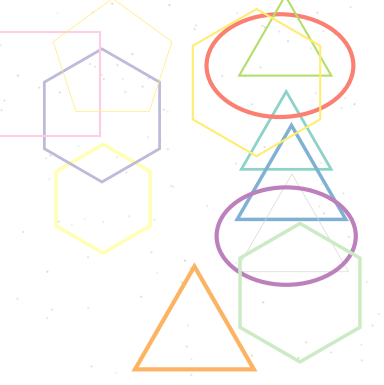[{"shape": "triangle", "thickness": 2, "radius": 0.67, "center": [0.743, 0.628]}, {"shape": "hexagon", "thickness": 2.5, "radius": 0.71, "center": [0.268, 0.484]}, {"shape": "hexagon", "thickness": 2, "radius": 0.86, "center": [0.265, 0.7]}, {"shape": "oval", "thickness": 3, "radius": 0.95, "center": [0.727, 0.83]}, {"shape": "triangle", "thickness": 2.5, "radius": 0.81, "center": [0.757, 0.512]}, {"shape": "triangle", "thickness": 3, "radius": 0.89, "center": [0.505, 0.13]}, {"shape": "triangle", "thickness": 1.5, "radius": 0.69, "center": [0.741, 0.873]}, {"shape": "square", "thickness": 1.5, "radius": 0.67, "center": [0.125, 0.781]}, {"shape": "triangle", "thickness": 0.5, "radius": 0.85, "center": [0.758, 0.379]}, {"shape": "oval", "thickness": 3, "radius": 0.9, "center": [0.743, 0.387]}, {"shape": "hexagon", "thickness": 2.5, "radius": 0.9, "center": [0.779, 0.24]}, {"shape": "pentagon", "thickness": 0.5, "radius": 0.81, "center": [0.292, 0.842]}, {"shape": "hexagon", "thickness": 1.5, "radius": 0.96, "center": [0.666, 0.785]}]